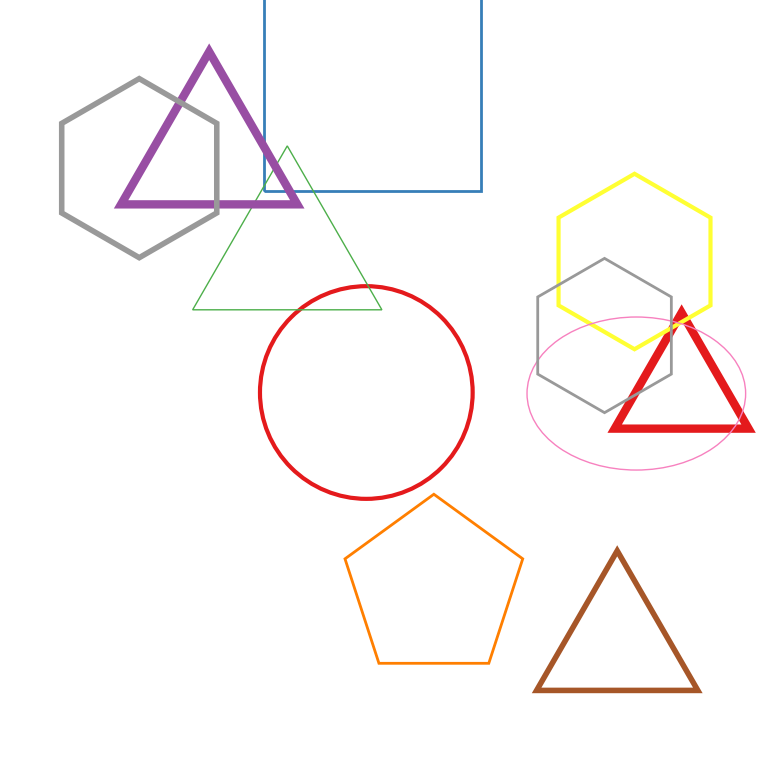[{"shape": "triangle", "thickness": 3, "radius": 0.5, "center": [0.885, 0.494]}, {"shape": "circle", "thickness": 1.5, "radius": 0.69, "center": [0.476, 0.49]}, {"shape": "square", "thickness": 1, "radius": 0.7, "center": [0.484, 0.893]}, {"shape": "triangle", "thickness": 0.5, "radius": 0.71, "center": [0.373, 0.669]}, {"shape": "triangle", "thickness": 3, "radius": 0.66, "center": [0.272, 0.801]}, {"shape": "pentagon", "thickness": 1, "radius": 0.61, "center": [0.563, 0.237]}, {"shape": "hexagon", "thickness": 1.5, "radius": 0.57, "center": [0.824, 0.66]}, {"shape": "triangle", "thickness": 2, "radius": 0.6, "center": [0.802, 0.164]}, {"shape": "oval", "thickness": 0.5, "radius": 0.71, "center": [0.826, 0.489]}, {"shape": "hexagon", "thickness": 2, "radius": 0.58, "center": [0.181, 0.782]}, {"shape": "hexagon", "thickness": 1, "radius": 0.5, "center": [0.785, 0.564]}]